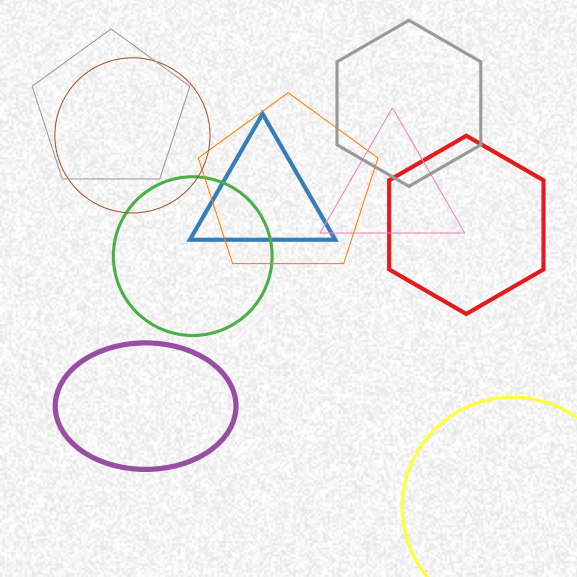[{"shape": "hexagon", "thickness": 2, "radius": 0.77, "center": [0.808, 0.61]}, {"shape": "triangle", "thickness": 2, "radius": 0.73, "center": [0.455, 0.657]}, {"shape": "circle", "thickness": 1.5, "radius": 0.69, "center": [0.334, 0.556]}, {"shape": "oval", "thickness": 2.5, "radius": 0.78, "center": [0.252, 0.296]}, {"shape": "pentagon", "thickness": 0.5, "radius": 0.82, "center": [0.499, 0.675]}, {"shape": "circle", "thickness": 1.5, "radius": 0.95, "center": [0.888, 0.121]}, {"shape": "circle", "thickness": 0.5, "radius": 0.67, "center": [0.229, 0.765]}, {"shape": "triangle", "thickness": 0.5, "radius": 0.72, "center": [0.68, 0.668]}, {"shape": "pentagon", "thickness": 0.5, "radius": 0.72, "center": [0.192, 0.805]}, {"shape": "hexagon", "thickness": 1.5, "radius": 0.72, "center": [0.708, 0.82]}]